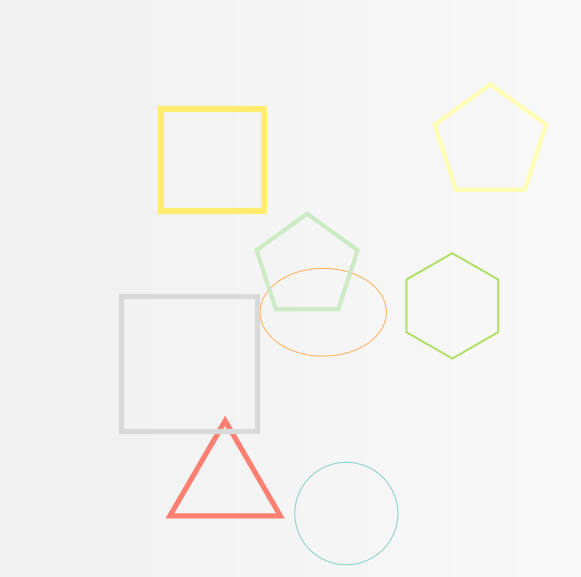[{"shape": "circle", "thickness": 0.5, "radius": 0.44, "center": [0.596, 0.11]}, {"shape": "pentagon", "thickness": 2, "radius": 0.5, "center": [0.844, 0.752]}, {"shape": "triangle", "thickness": 2.5, "radius": 0.55, "center": [0.387, 0.161]}, {"shape": "oval", "thickness": 0.5, "radius": 0.54, "center": [0.556, 0.458]}, {"shape": "hexagon", "thickness": 1, "radius": 0.46, "center": [0.778, 0.469]}, {"shape": "square", "thickness": 2.5, "radius": 0.58, "center": [0.325, 0.37]}, {"shape": "pentagon", "thickness": 2, "radius": 0.46, "center": [0.528, 0.538]}, {"shape": "square", "thickness": 3, "radius": 0.44, "center": [0.366, 0.722]}]